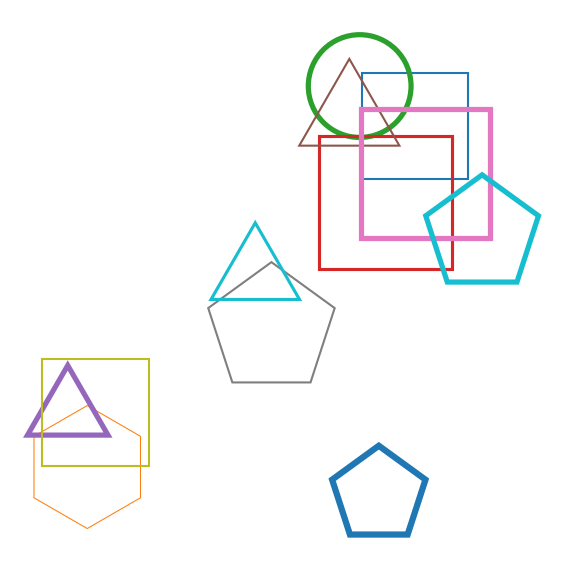[{"shape": "pentagon", "thickness": 3, "radius": 0.42, "center": [0.656, 0.142]}, {"shape": "square", "thickness": 1, "radius": 0.46, "center": [0.719, 0.781]}, {"shape": "hexagon", "thickness": 0.5, "radius": 0.53, "center": [0.151, 0.19]}, {"shape": "circle", "thickness": 2.5, "radius": 0.44, "center": [0.623, 0.85]}, {"shape": "square", "thickness": 1.5, "radius": 0.58, "center": [0.667, 0.648]}, {"shape": "triangle", "thickness": 2.5, "radius": 0.4, "center": [0.117, 0.286]}, {"shape": "triangle", "thickness": 1, "radius": 0.5, "center": [0.605, 0.797]}, {"shape": "square", "thickness": 2.5, "radius": 0.56, "center": [0.737, 0.699]}, {"shape": "pentagon", "thickness": 1, "radius": 0.58, "center": [0.47, 0.43]}, {"shape": "square", "thickness": 1, "radius": 0.46, "center": [0.165, 0.284]}, {"shape": "pentagon", "thickness": 2.5, "radius": 0.51, "center": [0.835, 0.594]}, {"shape": "triangle", "thickness": 1.5, "radius": 0.44, "center": [0.442, 0.525]}]